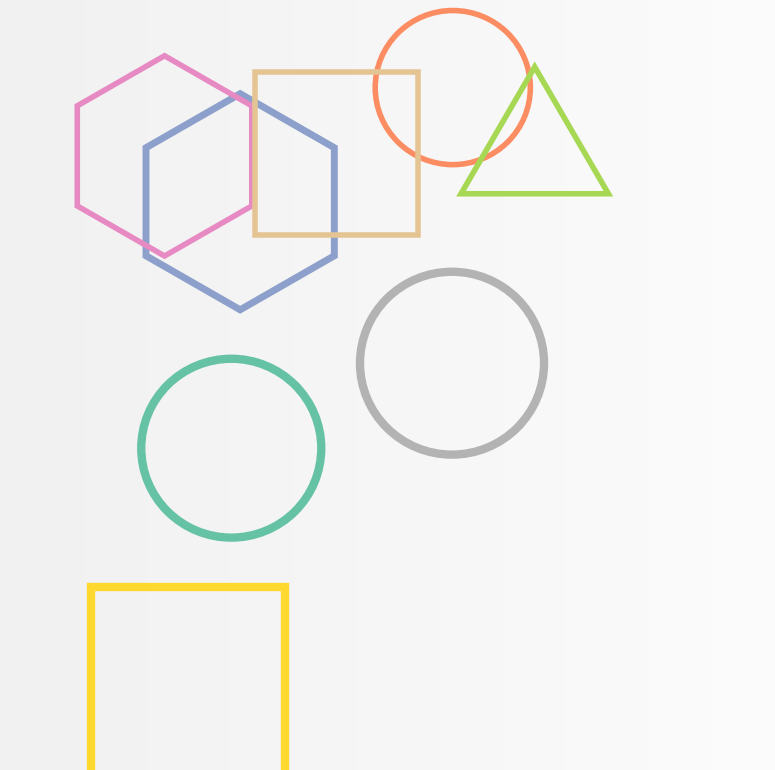[{"shape": "circle", "thickness": 3, "radius": 0.58, "center": [0.298, 0.418]}, {"shape": "circle", "thickness": 2, "radius": 0.5, "center": [0.584, 0.886]}, {"shape": "hexagon", "thickness": 2.5, "radius": 0.7, "center": [0.31, 0.738]}, {"shape": "hexagon", "thickness": 2, "radius": 0.65, "center": [0.212, 0.798]}, {"shape": "triangle", "thickness": 2, "radius": 0.55, "center": [0.69, 0.803]}, {"shape": "square", "thickness": 3, "radius": 0.63, "center": [0.242, 0.113]}, {"shape": "square", "thickness": 2, "radius": 0.53, "center": [0.434, 0.801]}, {"shape": "circle", "thickness": 3, "radius": 0.59, "center": [0.583, 0.528]}]